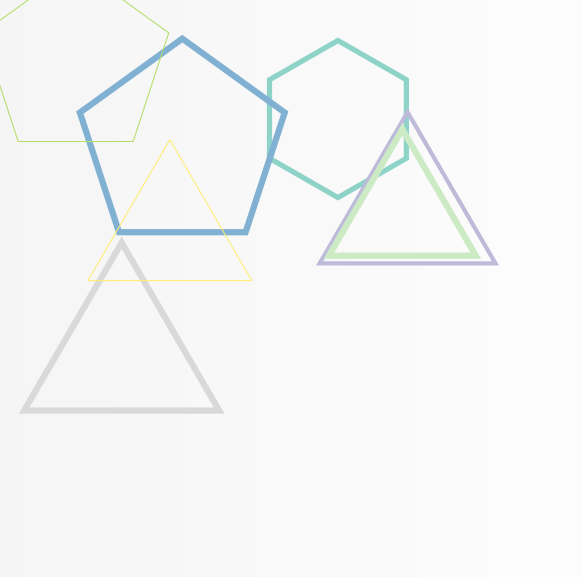[{"shape": "hexagon", "thickness": 2.5, "radius": 0.68, "center": [0.581, 0.793]}, {"shape": "triangle", "thickness": 2, "radius": 0.87, "center": [0.701, 0.63]}, {"shape": "pentagon", "thickness": 3, "radius": 0.93, "center": [0.314, 0.747]}, {"shape": "pentagon", "thickness": 0.5, "radius": 0.84, "center": [0.13, 0.89]}, {"shape": "triangle", "thickness": 3, "radius": 0.97, "center": [0.209, 0.385]}, {"shape": "triangle", "thickness": 3, "radius": 0.73, "center": [0.692, 0.629]}, {"shape": "triangle", "thickness": 0.5, "radius": 0.81, "center": [0.292, 0.595]}]